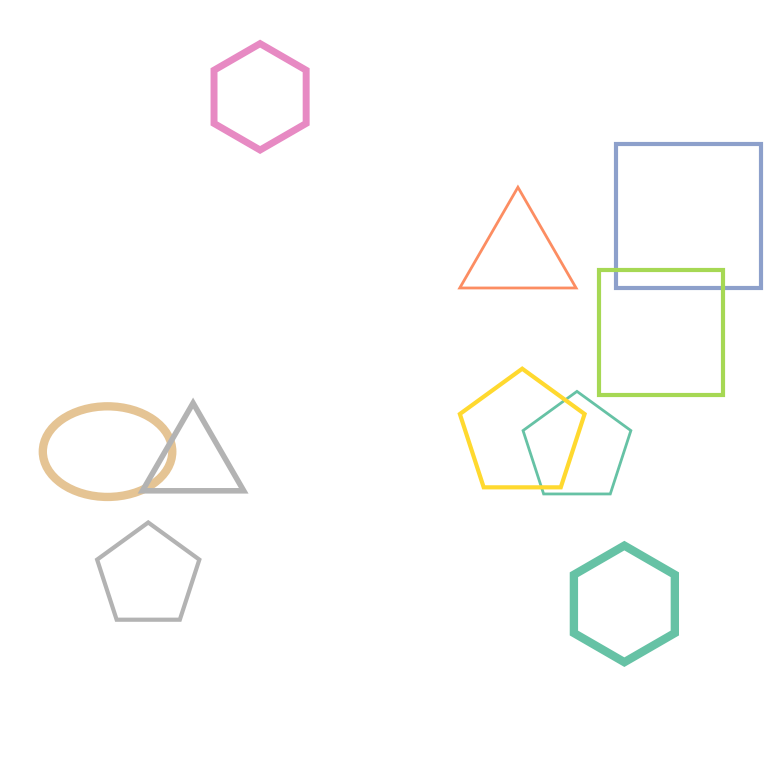[{"shape": "hexagon", "thickness": 3, "radius": 0.38, "center": [0.811, 0.216]}, {"shape": "pentagon", "thickness": 1, "radius": 0.37, "center": [0.749, 0.418]}, {"shape": "triangle", "thickness": 1, "radius": 0.44, "center": [0.673, 0.67]}, {"shape": "square", "thickness": 1.5, "radius": 0.47, "center": [0.894, 0.72]}, {"shape": "hexagon", "thickness": 2.5, "radius": 0.35, "center": [0.338, 0.874]}, {"shape": "square", "thickness": 1.5, "radius": 0.4, "center": [0.858, 0.568]}, {"shape": "pentagon", "thickness": 1.5, "radius": 0.43, "center": [0.678, 0.436]}, {"shape": "oval", "thickness": 3, "radius": 0.42, "center": [0.14, 0.413]}, {"shape": "triangle", "thickness": 2, "radius": 0.38, "center": [0.251, 0.401]}, {"shape": "pentagon", "thickness": 1.5, "radius": 0.35, "center": [0.193, 0.252]}]